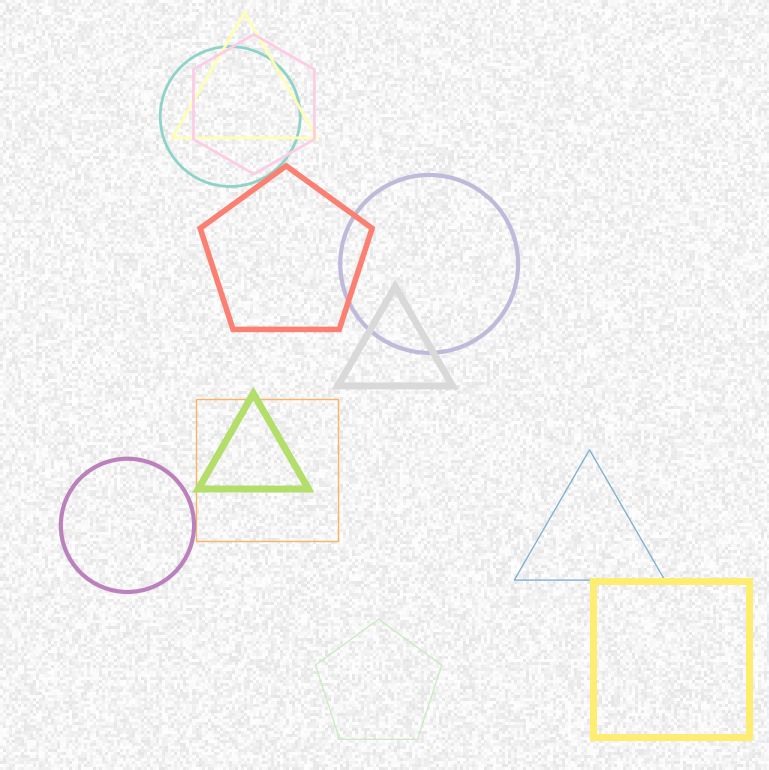[{"shape": "circle", "thickness": 1, "radius": 0.45, "center": [0.299, 0.849]}, {"shape": "triangle", "thickness": 1, "radius": 0.54, "center": [0.318, 0.875]}, {"shape": "circle", "thickness": 1.5, "radius": 0.58, "center": [0.557, 0.657]}, {"shape": "pentagon", "thickness": 2, "radius": 0.59, "center": [0.372, 0.667]}, {"shape": "triangle", "thickness": 0.5, "radius": 0.56, "center": [0.766, 0.303]}, {"shape": "square", "thickness": 0.5, "radius": 0.46, "center": [0.347, 0.39]}, {"shape": "triangle", "thickness": 2.5, "radius": 0.41, "center": [0.329, 0.406]}, {"shape": "hexagon", "thickness": 1, "radius": 0.45, "center": [0.33, 0.865]}, {"shape": "triangle", "thickness": 2.5, "radius": 0.43, "center": [0.513, 0.542]}, {"shape": "circle", "thickness": 1.5, "radius": 0.43, "center": [0.166, 0.318]}, {"shape": "pentagon", "thickness": 0.5, "radius": 0.43, "center": [0.492, 0.11]}, {"shape": "square", "thickness": 2.5, "radius": 0.51, "center": [0.872, 0.144]}]